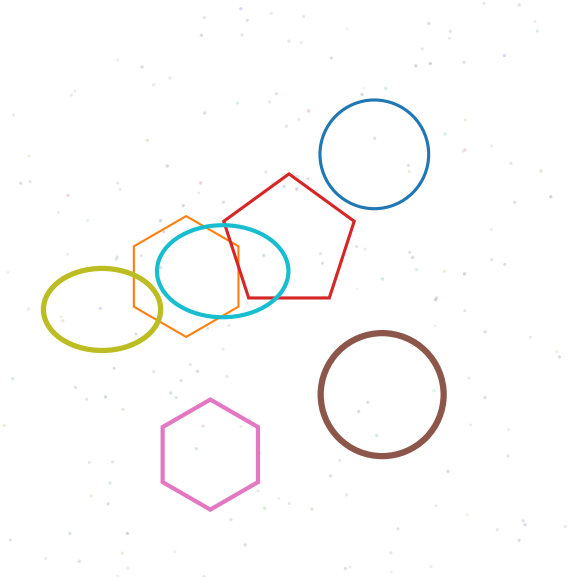[{"shape": "circle", "thickness": 1.5, "radius": 0.47, "center": [0.648, 0.732]}, {"shape": "hexagon", "thickness": 1, "radius": 0.52, "center": [0.322, 0.52]}, {"shape": "pentagon", "thickness": 1.5, "radius": 0.59, "center": [0.5, 0.579]}, {"shape": "circle", "thickness": 3, "radius": 0.53, "center": [0.662, 0.316]}, {"shape": "hexagon", "thickness": 2, "radius": 0.48, "center": [0.364, 0.212]}, {"shape": "oval", "thickness": 2.5, "radius": 0.51, "center": [0.177, 0.463]}, {"shape": "oval", "thickness": 2, "radius": 0.57, "center": [0.386, 0.529]}]